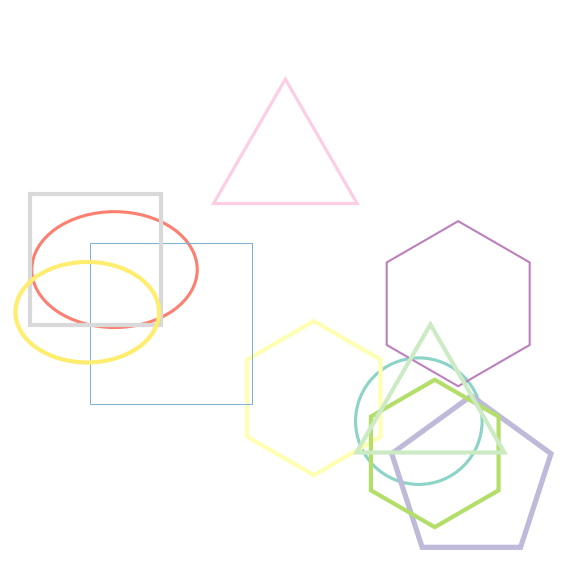[{"shape": "circle", "thickness": 1.5, "radius": 0.55, "center": [0.725, 0.27]}, {"shape": "hexagon", "thickness": 2, "radius": 0.67, "center": [0.543, 0.31]}, {"shape": "pentagon", "thickness": 2.5, "radius": 0.73, "center": [0.816, 0.169]}, {"shape": "oval", "thickness": 1.5, "radius": 0.72, "center": [0.198, 0.532]}, {"shape": "square", "thickness": 0.5, "radius": 0.7, "center": [0.296, 0.439]}, {"shape": "hexagon", "thickness": 2, "radius": 0.64, "center": [0.753, 0.214]}, {"shape": "triangle", "thickness": 1.5, "radius": 0.72, "center": [0.494, 0.718]}, {"shape": "square", "thickness": 2, "radius": 0.57, "center": [0.165, 0.549]}, {"shape": "hexagon", "thickness": 1, "radius": 0.71, "center": [0.793, 0.473]}, {"shape": "triangle", "thickness": 2, "radius": 0.74, "center": [0.745, 0.289]}, {"shape": "oval", "thickness": 2, "radius": 0.62, "center": [0.151, 0.459]}]